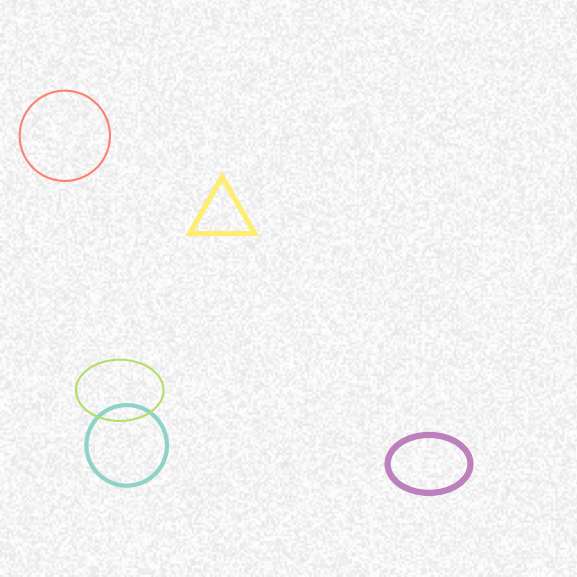[{"shape": "circle", "thickness": 2, "radius": 0.35, "center": [0.219, 0.228]}, {"shape": "circle", "thickness": 1, "radius": 0.39, "center": [0.112, 0.764]}, {"shape": "oval", "thickness": 1, "radius": 0.38, "center": [0.207, 0.323]}, {"shape": "oval", "thickness": 3, "radius": 0.36, "center": [0.743, 0.196]}, {"shape": "triangle", "thickness": 2.5, "radius": 0.33, "center": [0.385, 0.627]}]